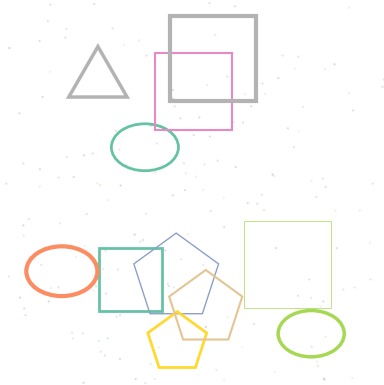[{"shape": "oval", "thickness": 2, "radius": 0.44, "center": [0.376, 0.618]}, {"shape": "square", "thickness": 2, "radius": 0.41, "center": [0.339, 0.275]}, {"shape": "oval", "thickness": 3, "radius": 0.46, "center": [0.161, 0.296]}, {"shape": "pentagon", "thickness": 1, "radius": 0.58, "center": [0.458, 0.279]}, {"shape": "square", "thickness": 1.5, "radius": 0.5, "center": [0.504, 0.762]}, {"shape": "oval", "thickness": 2.5, "radius": 0.43, "center": [0.808, 0.133]}, {"shape": "square", "thickness": 0.5, "radius": 0.56, "center": [0.747, 0.312]}, {"shape": "pentagon", "thickness": 2, "radius": 0.4, "center": [0.46, 0.11]}, {"shape": "pentagon", "thickness": 1.5, "radius": 0.5, "center": [0.534, 0.199]}, {"shape": "triangle", "thickness": 2.5, "radius": 0.44, "center": [0.254, 0.792]}, {"shape": "square", "thickness": 3, "radius": 0.56, "center": [0.553, 0.848]}]